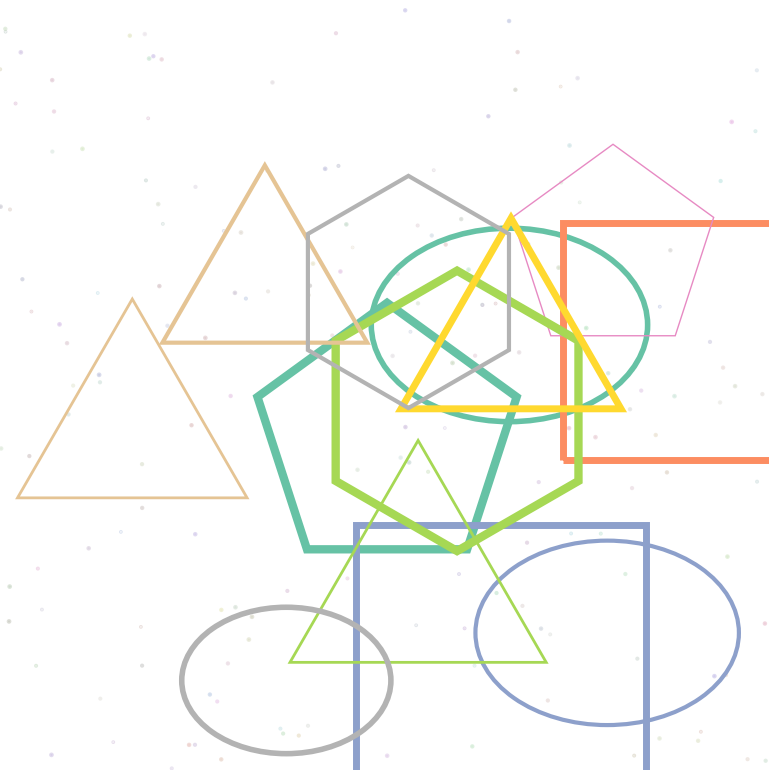[{"shape": "pentagon", "thickness": 3, "radius": 0.88, "center": [0.503, 0.43]}, {"shape": "oval", "thickness": 2, "radius": 0.9, "center": [0.662, 0.578]}, {"shape": "square", "thickness": 2.5, "radius": 0.77, "center": [0.884, 0.556]}, {"shape": "square", "thickness": 2.5, "radius": 0.94, "center": [0.65, 0.129]}, {"shape": "oval", "thickness": 1.5, "radius": 0.86, "center": [0.789, 0.178]}, {"shape": "pentagon", "thickness": 0.5, "radius": 0.69, "center": [0.796, 0.675]}, {"shape": "triangle", "thickness": 1, "radius": 0.96, "center": [0.543, 0.236]}, {"shape": "hexagon", "thickness": 3, "radius": 0.91, "center": [0.594, 0.466]}, {"shape": "triangle", "thickness": 2.5, "radius": 0.82, "center": [0.664, 0.552]}, {"shape": "triangle", "thickness": 1, "radius": 0.86, "center": [0.172, 0.44]}, {"shape": "triangle", "thickness": 1.5, "radius": 0.77, "center": [0.344, 0.632]}, {"shape": "oval", "thickness": 2, "radius": 0.68, "center": [0.372, 0.116]}, {"shape": "hexagon", "thickness": 1.5, "radius": 0.75, "center": [0.53, 0.621]}]